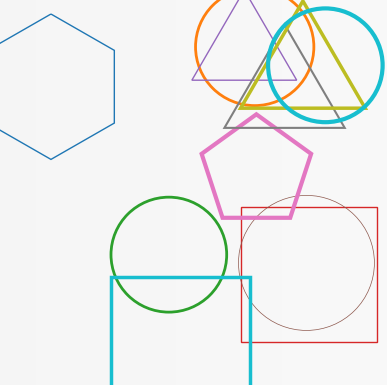[{"shape": "hexagon", "thickness": 1, "radius": 0.94, "center": [0.132, 0.775]}, {"shape": "circle", "thickness": 2, "radius": 0.76, "center": [0.657, 0.878]}, {"shape": "circle", "thickness": 2, "radius": 0.75, "center": [0.436, 0.339]}, {"shape": "square", "thickness": 1, "radius": 0.88, "center": [0.798, 0.287]}, {"shape": "triangle", "thickness": 1, "radius": 0.78, "center": [0.63, 0.87]}, {"shape": "circle", "thickness": 0.5, "radius": 0.88, "center": [0.791, 0.317]}, {"shape": "pentagon", "thickness": 3, "radius": 0.74, "center": [0.662, 0.555]}, {"shape": "triangle", "thickness": 1.5, "radius": 0.9, "center": [0.734, 0.757]}, {"shape": "triangle", "thickness": 2.5, "radius": 0.93, "center": [0.782, 0.812]}, {"shape": "square", "thickness": 2.5, "radius": 0.9, "center": [0.466, 0.102]}, {"shape": "circle", "thickness": 3, "radius": 0.74, "center": [0.84, 0.83]}]